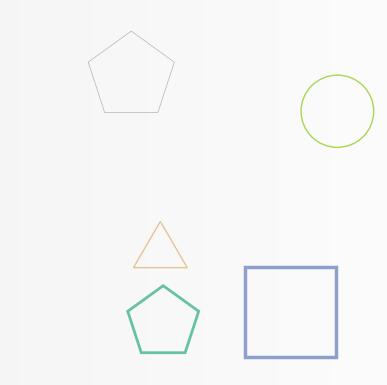[{"shape": "pentagon", "thickness": 2, "radius": 0.48, "center": [0.421, 0.162]}, {"shape": "square", "thickness": 2.5, "radius": 0.59, "center": [0.749, 0.191]}, {"shape": "circle", "thickness": 1, "radius": 0.47, "center": [0.871, 0.711]}, {"shape": "triangle", "thickness": 1, "radius": 0.4, "center": [0.414, 0.345]}, {"shape": "pentagon", "thickness": 0.5, "radius": 0.58, "center": [0.339, 0.802]}]